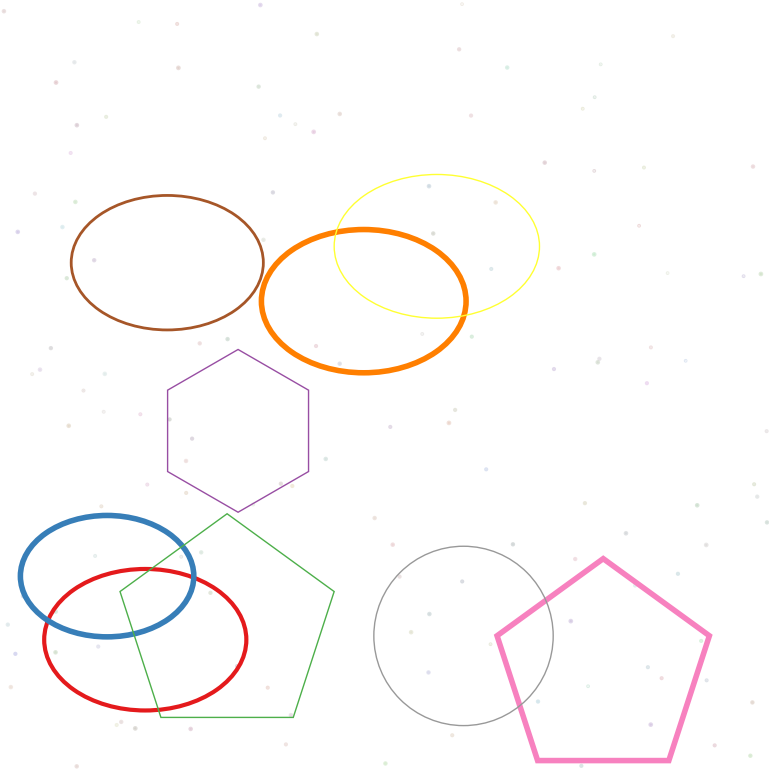[{"shape": "oval", "thickness": 1.5, "radius": 0.66, "center": [0.189, 0.169]}, {"shape": "oval", "thickness": 2, "radius": 0.56, "center": [0.139, 0.252]}, {"shape": "pentagon", "thickness": 0.5, "radius": 0.73, "center": [0.295, 0.187]}, {"shape": "hexagon", "thickness": 0.5, "radius": 0.53, "center": [0.309, 0.44]}, {"shape": "oval", "thickness": 2, "radius": 0.66, "center": [0.472, 0.609]}, {"shape": "oval", "thickness": 0.5, "radius": 0.67, "center": [0.567, 0.68]}, {"shape": "oval", "thickness": 1, "radius": 0.62, "center": [0.217, 0.659]}, {"shape": "pentagon", "thickness": 2, "radius": 0.72, "center": [0.783, 0.13]}, {"shape": "circle", "thickness": 0.5, "radius": 0.58, "center": [0.602, 0.174]}]